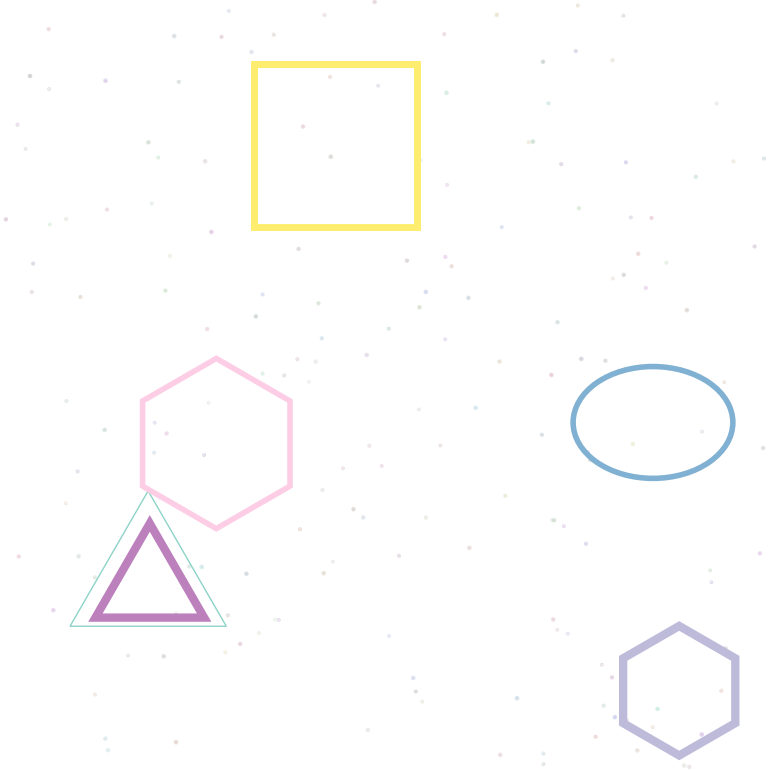[{"shape": "triangle", "thickness": 0.5, "radius": 0.59, "center": [0.192, 0.245]}, {"shape": "hexagon", "thickness": 3, "radius": 0.42, "center": [0.882, 0.103]}, {"shape": "oval", "thickness": 2, "radius": 0.52, "center": [0.848, 0.451]}, {"shape": "hexagon", "thickness": 2, "radius": 0.55, "center": [0.281, 0.424]}, {"shape": "triangle", "thickness": 3, "radius": 0.41, "center": [0.195, 0.239]}, {"shape": "square", "thickness": 2.5, "radius": 0.53, "center": [0.436, 0.811]}]